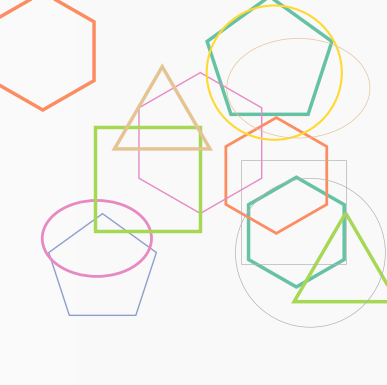[{"shape": "pentagon", "thickness": 2.5, "radius": 0.85, "center": [0.696, 0.84]}, {"shape": "hexagon", "thickness": 2.5, "radius": 0.71, "center": [0.765, 0.397]}, {"shape": "hexagon", "thickness": 2, "radius": 0.75, "center": [0.713, 0.544]}, {"shape": "hexagon", "thickness": 2.5, "radius": 0.76, "center": [0.11, 0.867]}, {"shape": "pentagon", "thickness": 1, "radius": 0.73, "center": [0.265, 0.299]}, {"shape": "hexagon", "thickness": 1, "radius": 0.91, "center": [0.517, 0.629]}, {"shape": "oval", "thickness": 2, "radius": 0.7, "center": [0.25, 0.381]}, {"shape": "triangle", "thickness": 2.5, "radius": 0.77, "center": [0.892, 0.293]}, {"shape": "square", "thickness": 2.5, "radius": 0.68, "center": [0.38, 0.535]}, {"shape": "circle", "thickness": 1.5, "radius": 0.87, "center": [0.708, 0.811]}, {"shape": "triangle", "thickness": 2.5, "radius": 0.71, "center": [0.419, 0.684]}, {"shape": "oval", "thickness": 0.5, "radius": 0.92, "center": [0.77, 0.771]}, {"shape": "square", "thickness": 0.5, "radius": 0.67, "center": [0.757, 0.45]}, {"shape": "circle", "thickness": 0.5, "radius": 0.97, "center": [0.801, 0.343]}]